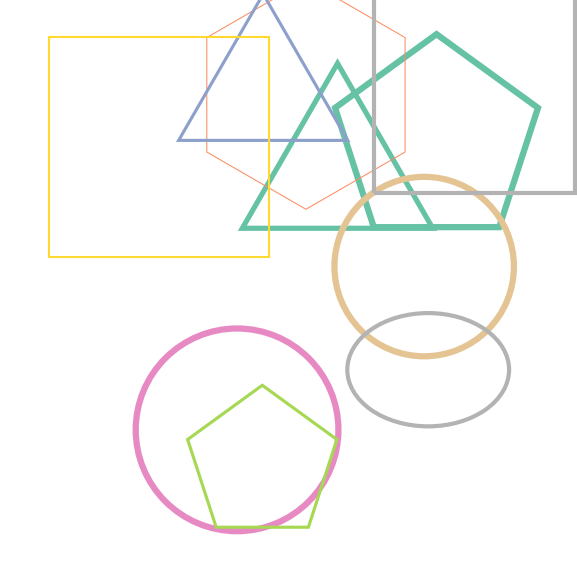[{"shape": "triangle", "thickness": 2.5, "radius": 0.95, "center": [0.584, 0.699]}, {"shape": "pentagon", "thickness": 3, "radius": 0.92, "center": [0.756, 0.755]}, {"shape": "hexagon", "thickness": 0.5, "radius": 0.99, "center": [0.53, 0.835]}, {"shape": "triangle", "thickness": 1.5, "radius": 0.85, "center": [0.456, 0.841]}, {"shape": "circle", "thickness": 3, "radius": 0.88, "center": [0.411, 0.255]}, {"shape": "pentagon", "thickness": 1.5, "radius": 0.68, "center": [0.454, 0.196]}, {"shape": "square", "thickness": 1, "radius": 0.95, "center": [0.275, 0.745]}, {"shape": "circle", "thickness": 3, "radius": 0.78, "center": [0.734, 0.538]}, {"shape": "oval", "thickness": 2, "radius": 0.7, "center": [0.741, 0.359]}, {"shape": "square", "thickness": 2, "radius": 0.87, "center": [0.822, 0.838]}]